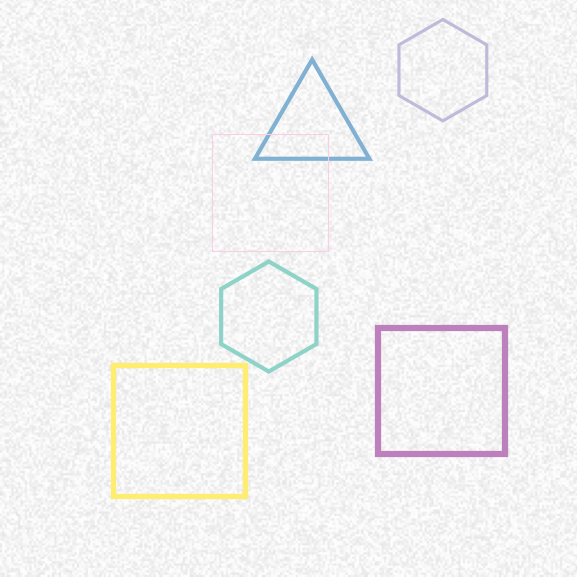[{"shape": "hexagon", "thickness": 2, "radius": 0.48, "center": [0.465, 0.451]}, {"shape": "hexagon", "thickness": 1.5, "radius": 0.44, "center": [0.767, 0.878]}, {"shape": "triangle", "thickness": 2, "radius": 0.57, "center": [0.541, 0.781]}, {"shape": "square", "thickness": 0.5, "radius": 0.5, "center": [0.467, 0.666]}, {"shape": "square", "thickness": 3, "radius": 0.55, "center": [0.764, 0.322]}, {"shape": "square", "thickness": 2.5, "radius": 0.57, "center": [0.31, 0.254]}]